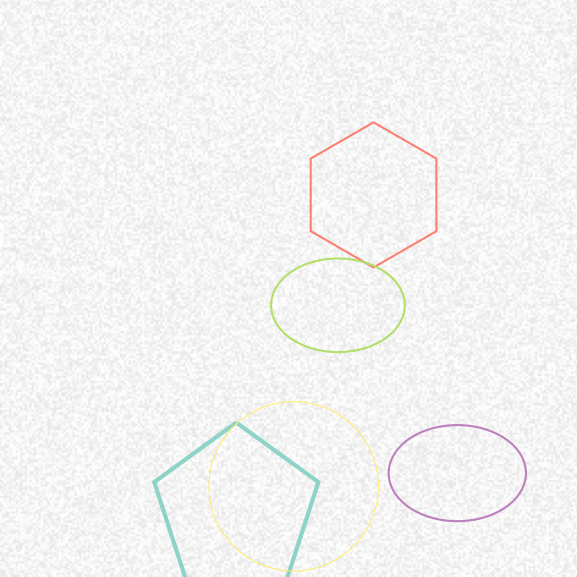[{"shape": "pentagon", "thickness": 2, "radius": 0.75, "center": [0.409, 0.118]}, {"shape": "hexagon", "thickness": 1, "radius": 0.63, "center": [0.647, 0.662]}, {"shape": "oval", "thickness": 1, "radius": 0.58, "center": [0.585, 0.47]}, {"shape": "oval", "thickness": 1, "radius": 0.59, "center": [0.792, 0.18]}, {"shape": "circle", "thickness": 0.5, "radius": 0.73, "center": [0.508, 0.157]}]